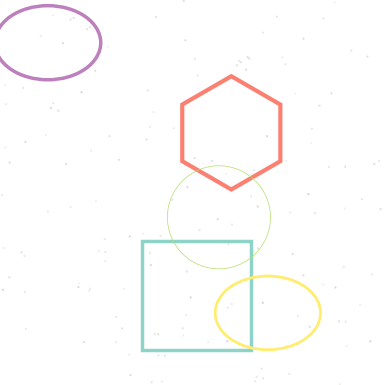[{"shape": "square", "thickness": 2.5, "radius": 0.71, "center": [0.512, 0.232]}, {"shape": "hexagon", "thickness": 3, "radius": 0.74, "center": [0.601, 0.655]}, {"shape": "circle", "thickness": 0.5, "radius": 0.67, "center": [0.569, 0.436]}, {"shape": "oval", "thickness": 2.5, "radius": 0.69, "center": [0.124, 0.889]}, {"shape": "oval", "thickness": 2, "radius": 0.68, "center": [0.696, 0.187]}]